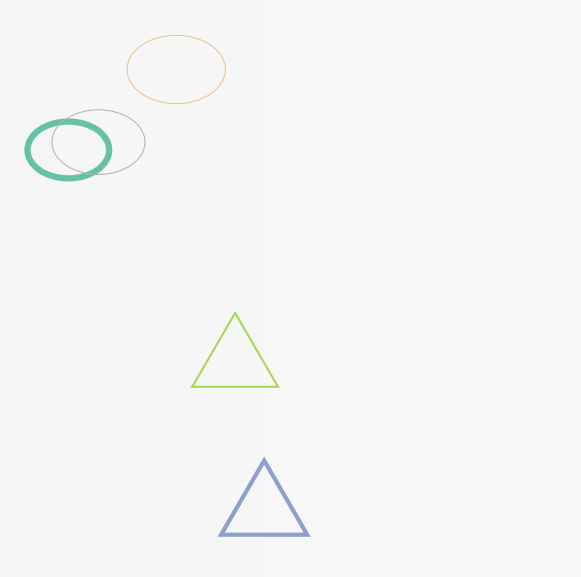[{"shape": "oval", "thickness": 3, "radius": 0.35, "center": [0.118, 0.739]}, {"shape": "triangle", "thickness": 2, "radius": 0.43, "center": [0.455, 0.116]}, {"shape": "triangle", "thickness": 1, "radius": 0.43, "center": [0.405, 0.372]}, {"shape": "oval", "thickness": 0.5, "radius": 0.42, "center": [0.303, 0.879]}, {"shape": "oval", "thickness": 0.5, "radius": 0.4, "center": [0.169, 0.753]}]